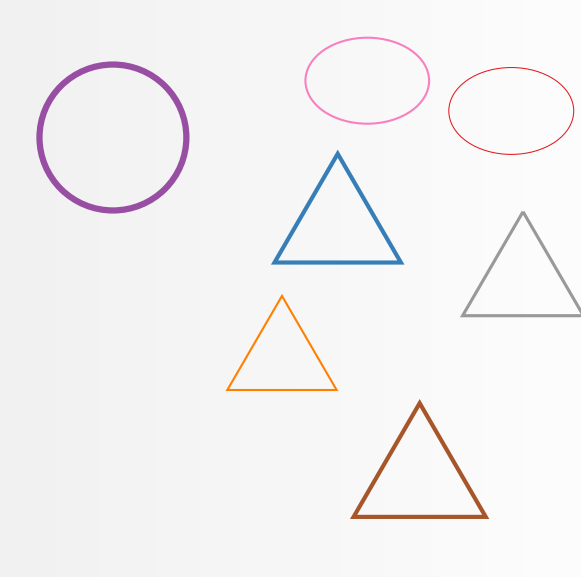[{"shape": "oval", "thickness": 0.5, "radius": 0.54, "center": [0.88, 0.807]}, {"shape": "triangle", "thickness": 2, "radius": 0.63, "center": [0.581, 0.607]}, {"shape": "circle", "thickness": 3, "radius": 0.63, "center": [0.194, 0.761]}, {"shape": "triangle", "thickness": 1, "radius": 0.54, "center": [0.485, 0.378]}, {"shape": "triangle", "thickness": 2, "radius": 0.66, "center": [0.722, 0.17]}, {"shape": "oval", "thickness": 1, "radius": 0.53, "center": [0.632, 0.859]}, {"shape": "triangle", "thickness": 1.5, "radius": 0.6, "center": [0.9, 0.512]}]